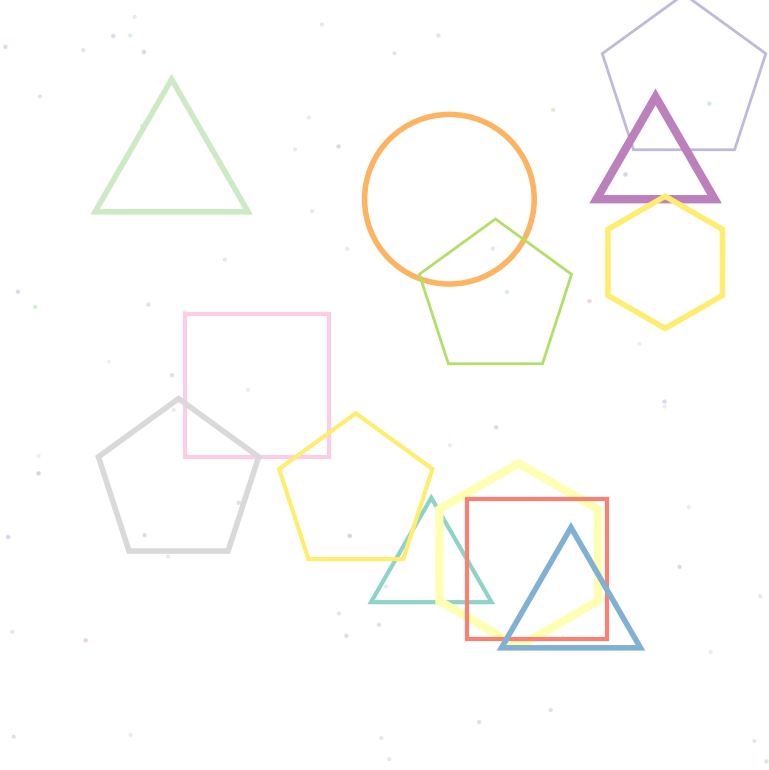[{"shape": "triangle", "thickness": 1.5, "radius": 0.45, "center": [0.56, 0.263]}, {"shape": "hexagon", "thickness": 3, "radius": 0.6, "center": [0.674, 0.279]}, {"shape": "pentagon", "thickness": 1, "radius": 0.56, "center": [0.888, 0.896]}, {"shape": "square", "thickness": 1.5, "radius": 0.46, "center": [0.698, 0.261]}, {"shape": "triangle", "thickness": 2, "radius": 0.52, "center": [0.742, 0.211]}, {"shape": "circle", "thickness": 2, "radius": 0.55, "center": [0.584, 0.741]}, {"shape": "pentagon", "thickness": 1, "radius": 0.52, "center": [0.643, 0.612]}, {"shape": "square", "thickness": 1.5, "radius": 0.47, "center": [0.334, 0.499]}, {"shape": "pentagon", "thickness": 2, "radius": 0.55, "center": [0.232, 0.373]}, {"shape": "triangle", "thickness": 3, "radius": 0.44, "center": [0.851, 0.786]}, {"shape": "triangle", "thickness": 2, "radius": 0.57, "center": [0.223, 0.782]}, {"shape": "hexagon", "thickness": 2, "radius": 0.43, "center": [0.864, 0.659]}, {"shape": "pentagon", "thickness": 1.5, "radius": 0.52, "center": [0.462, 0.359]}]